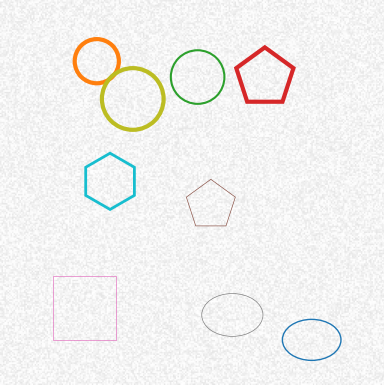[{"shape": "oval", "thickness": 1, "radius": 0.38, "center": [0.81, 0.117]}, {"shape": "circle", "thickness": 3, "radius": 0.29, "center": [0.251, 0.841]}, {"shape": "circle", "thickness": 1.5, "radius": 0.35, "center": [0.513, 0.8]}, {"shape": "pentagon", "thickness": 3, "radius": 0.39, "center": [0.688, 0.799]}, {"shape": "pentagon", "thickness": 0.5, "radius": 0.33, "center": [0.548, 0.467]}, {"shape": "square", "thickness": 0.5, "radius": 0.41, "center": [0.22, 0.2]}, {"shape": "oval", "thickness": 0.5, "radius": 0.4, "center": [0.603, 0.182]}, {"shape": "circle", "thickness": 3, "radius": 0.4, "center": [0.345, 0.743]}, {"shape": "hexagon", "thickness": 2, "radius": 0.37, "center": [0.286, 0.529]}]